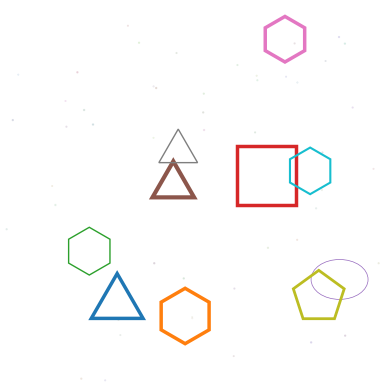[{"shape": "triangle", "thickness": 2.5, "radius": 0.39, "center": [0.304, 0.212]}, {"shape": "hexagon", "thickness": 2.5, "radius": 0.36, "center": [0.481, 0.179]}, {"shape": "hexagon", "thickness": 1, "radius": 0.31, "center": [0.232, 0.348]}, {"shape": "square", "thickness": 2.5, "radius": 0.39, "center": [0.692, 0.545]}, {"shape": "oval", "thickness": 0.5, "radius": 0.37, "center": [0.882, 0.274]}, {"shape": "triangle", "thickness": 3, "radius": 0.31, "center": [0.45, 0.519]}, {"shape": "hexagon", "thickness": 2.5, "radius": 0.3, "center": [0.74, 0.898]}, {"shape": "triangle", "thickness": 1, "radius": 0.29, "center": [0.463, 0.607]}, {"shape": "pentagon", "thickness": 2, "radius": 0.35, "center": [0.828, 0.228]}, {"shape": "hexagon", "thickness": 1.5, "radius": 0.3, "center": [0.806, 0.556]}]